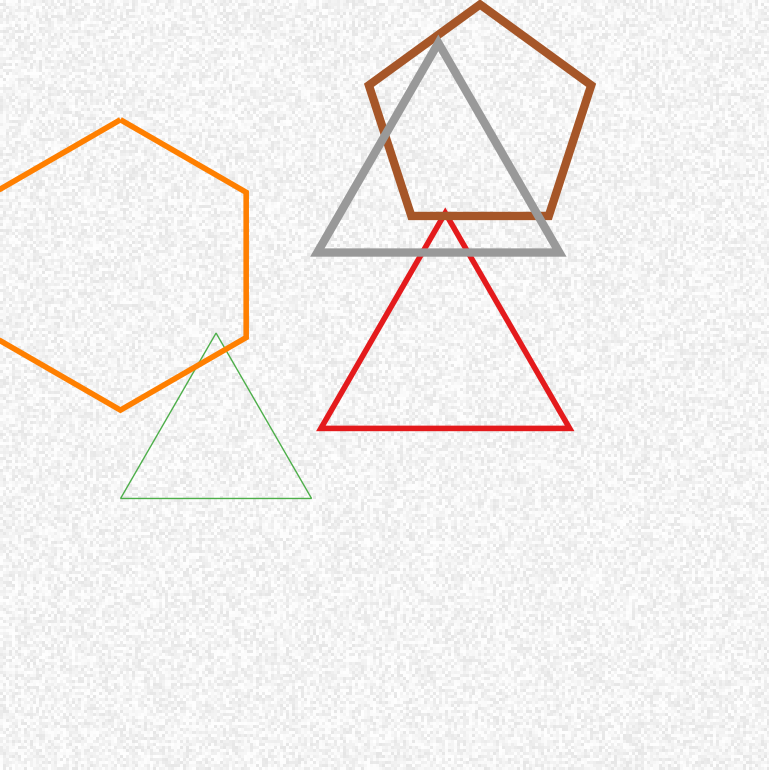[{"shape": "triangle", "thickness": 2, "radius": 0.93, "center": [0.578, 0.537]}, {"shape": "triangle", "thickness": 0.5, "radius": 0.72, "center": [0.281, 0.424]}, {"shape": "hexagon", "thickness": 2, "radius": 0.94, "center": [0.156, 0.656]}, {"shape": "pentagon", "thickness": 3, "radius": 0.76, "center": [0.623, 0.842]}, {"shape": "triangle", "thickness": 3, "radius": 0.91, "center": [0.569, 0.763]}]